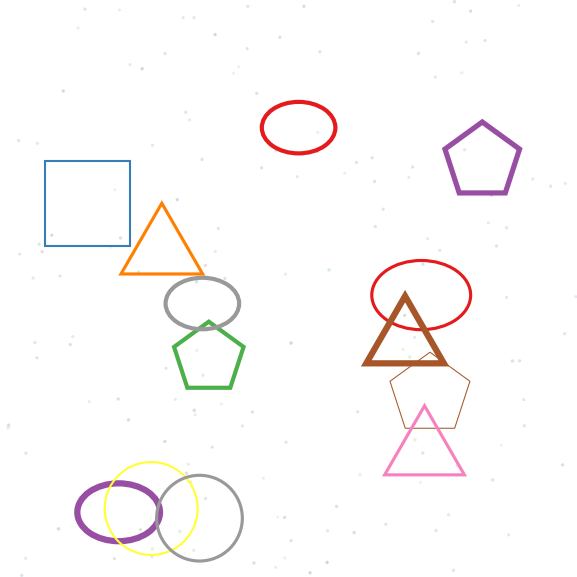[{"shape": "oval", "thickness": 2, "radius": 0.32, "center": [0.517, 0.778]}, {"shape": "oval", "thickness": 1.5, "radius": 0.43, "center": [0.729, 0.488]}, {"shape": "square", "thickness": 1, "radius": 0.37, "center": [0.152, 0.647]}, {"shape": "pentagon", "thickness": 2, "radius": 0.32, "center": [0.362, 0.379]}, {"shape": "pentagon", "thickness": 2.5, "radius": 0.34, "center": [0.835, 0.72]}, {"shape": "oval", "thickness": 3, "radius": 0.36, "center": [0.205, 0.112]}, {"shape": "triangle", "thickness": 1.5, "radius": 0.41, "center": [0.28, 0.566]}, {"shape": "circle", "thickness": 1, "radius": 0.4, "center": [0.262, 0.119]}, {"shape": "pentagon", "thickness": 0.5, "radius": 0.36, "center": [0.745, 0.316]}, {"shape": "triangle", "thickness": 3, "radius": 0.39, "center": [0.701, 0.409]}, {"shape": "triangle", "thickness": 1.5, "radius": 0.4, "center": [0.735, 0.217]}, {"shape": "circle", "thickness": 1.5, "radius": 0.37, "center": [0.345, 0.102]}, {"shape": "oval", "thickness": 2, "radius": 0.32, "center": [0.35, 0.474]}]